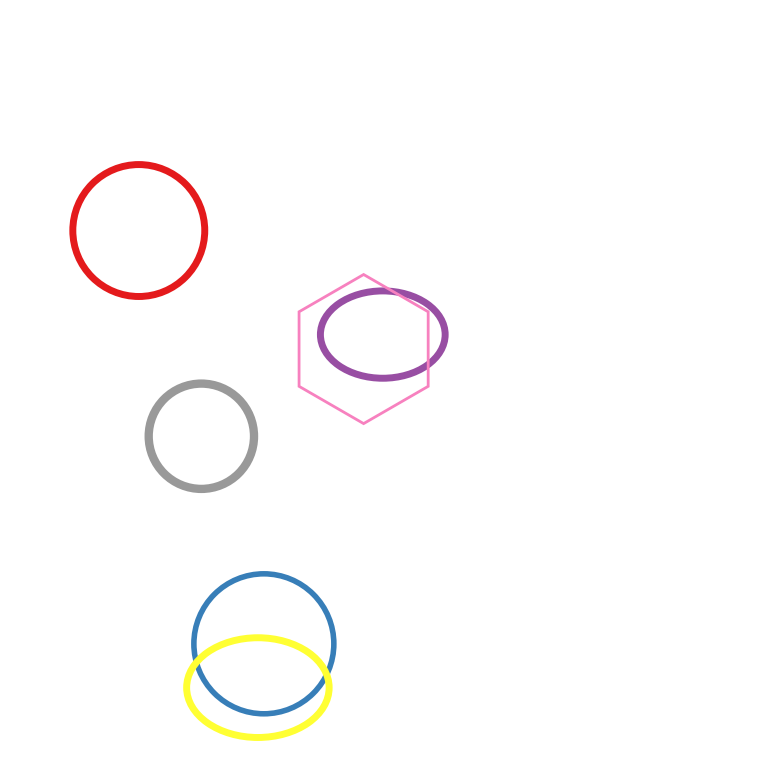[{"shape": "circle", "thickness": 2.5, "radius": 0.43, "center": [0.18, 0.701]}, {"shape": "circle", "thickness": 2, "radius": 0.45, "center": [0.343, 0.164]}, {"shape": "oval", "thickness": 2.5, "radius": 0.41, "center": [0.497, 0.565]}, {"shape": "oval", "thickness": 2.5, "radius": 0.46, "center": [0.335, 0.107]}, {"shape": "hexagon", "thickness": 1, "radius": 0.48, "center": [0.472, 0.547]}, {"shape": "circle", "thickness": 3, "radius": 0.34, "center": [0.262, 0.433]}]